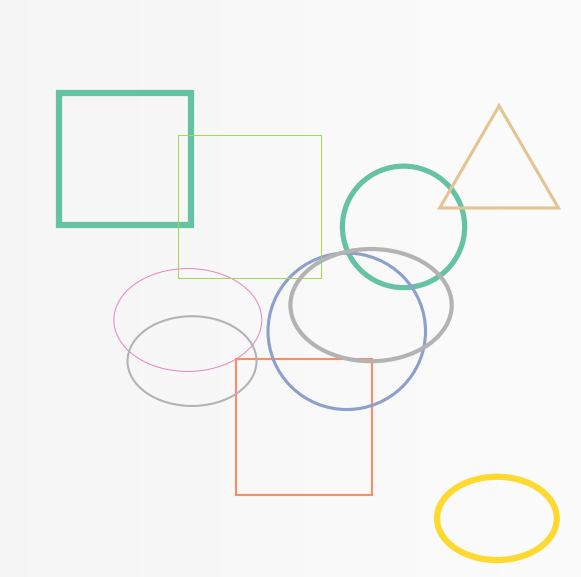[{"shape": "circle", "thickness": 2.5, "radius": 0.53, "center": [0.694, 0.606]}, {"shape": "square", "thickness": 3, "radius": 0.57, "center": [0.215, 0.724]}, {"shape": "square", "thickness": 1, "radius": 0.59, "center": [0.523, 0.26]}, {"shape": "circle", "thickness": 1.5, "radius": 0.68, "center": [0.597, 0.425]}, {"shape": "oval", "thickness": 0.5, "radius": 0.64, "center": [0.323, 0.445]}, {"shape": "square", "thickness": 0.5, "radius": 0.62, "center": [0.429, 0.642]}, {"shape": "oval", "thickness": 3, "radius": 0.52, "center": [0.855, 0.101]}, {"shape": "triangle", "thickness": 1.5, "radius": 0.59, "center": [0.859, 0.698]}, {"shape": "oval", "thickness": 2, "radius": 0.69, "center": [0.638, 0.471]}, {"shape": "oval", "thickness": 1, "radius": 0.55, "center": [0.33, 0.374]}]